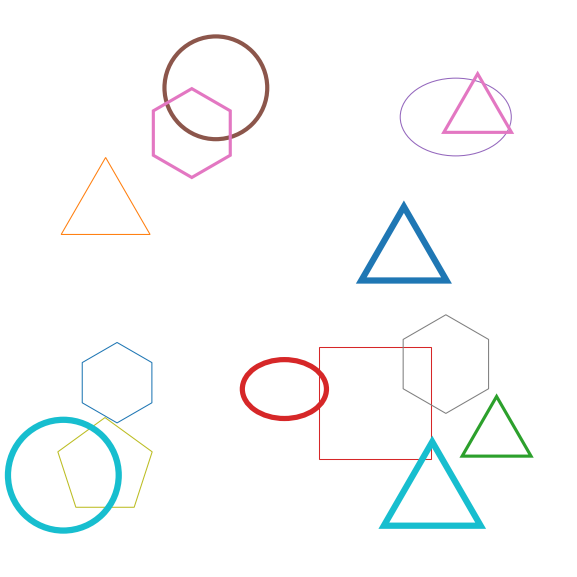[{"shape": "hexagon", "thickness": 0.5, "radius": 0.35, "center": [0.203, 0.336]}, {"shape": "triangle", "thickness": 3, "radius": 0.43, "center": [0.699, 0.556]}, {"shape": "triangle", "thickness": 0.5, "radius": 0.44, "center": [0.183, 0.638]}, {"shape": "triangle", "thickness": 1.5, "radius": 0.34, "center": [0.86, 0.244]}, {"shape": "square", "thickness": 0.5, "radius": 0.48, "center": [0.649, 0.301]}, {"shape": "oval", "thickness": 2.5, "radius": 0.36, "center": [0.492, 0.325]}, {"shape": "oval", "thickness": 0.5, "radius": 0.48, "center": [0.789, 0.796]}, {"shape": "circle", "thickness": 2, "radius": 0.44, "center": [0.374, 0.847]}, {"shape": "hexagon", "thickness": 1.5, "radius": 0.38, "center": [0.332, 0.769]}, {"shape": "triangle", "thickness": 1.5, "radius": 0.34, "center": [0.827, 0.804]}, {"shape": "hexagon", "thickness": 0.5, "radius": 0.43, "center": [0.772, 0.369]}, {"shape": "pentagon", "thickness": 0.5, "radius": 0.43, "center": [0.182, 0.19]}, {"shape": "triangle", "thickness": 3, "radius": 0.48, "center": [0.748, 0.137]}, {"shape": "circle", "thickness": 3, "radius": 0.48, "center": [0.11, 0.176]}]